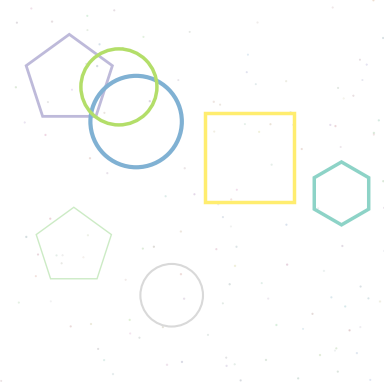[{"shape": "hexagon", "thickness": 2.5, "radius": 0.41, "center": [0.887, 0.498]}, {"shape": "pentagon", "thickness": 2, "radius": 0.59, "center": [0.18, 0.793]}, {"shape": "circle", "thickness": 3, "radius": 0.59, "center": [0.354, 0.684]}, {"shape": "circle", "thickness": 2.5, "radius": 0.49, "center": [0.309, 0.774]}, {"shape": "circle", "thickness": 1.5, "radius": 0.41, "center": [0.446, 0.233]}, {"shape": "pentagon", "thickness": 1, "radius": 0.51, "center": [0.192, 0.359]}, {"shape": "square", "thickness": 2.5, "radius": 0.58, "center": [0.647, 0.592]}]